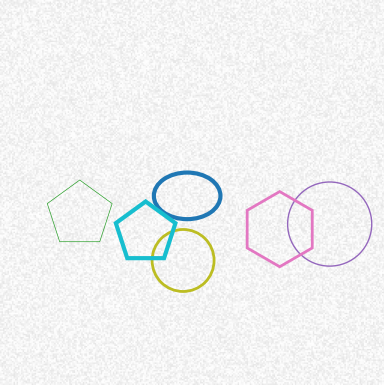[{"shape": "oval", "thickness": 3, "radius": 0.43, "center": [0.486, 0.491]}, {"shape": "pentagon", "thickness": 0.5, "radius": 0.44, "center": [0.207, 0.444]}, {"shape": "circle", "thickness": 1, "radius": 0.55, "center": [0.856, 0.418]}, {"shape": "hexagon", "thickness": 2, "radius": 0.49, "center": [0.726, 0.405]}, {"shape": "circle", "thickness": 2, "radius": 0.4, "center": [0.476, 0.323]}, {"shape": "pentagon", "thickness": 3, "radius": 0.41, "center": [0.378, 0.395]}]